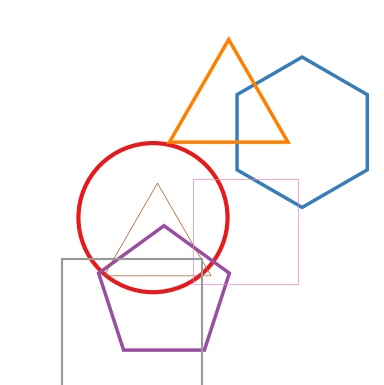[{"shape": "circle", "thickness": 3, "radius": 0.97, "center": [0.397, 0.435]}, {"shape": "hexagon", "thickness": 2.5, "radius": 0.98, "center": [0.785, 0.657]}, {"shape": "pentagon", "thickness": 2.5, "radius": 0.89, "center": [0.426, 0.235]}, {"shape": "triangle", "thickness": 2.5, "radius": 0.89, "center": [0.594, 0.72]}, {"shape": "triangle", "thickness": 0.5, "radius": 0.8, "center": [0.409, 0.364]}, {"shape": "square", "thickness": 0.5, "radius": 0.68, "center": [0.638, 0.398]}, {"shape": "square", "thickness": 1.5, "radius": 0.91, "center": [0.342, 0.146]}]